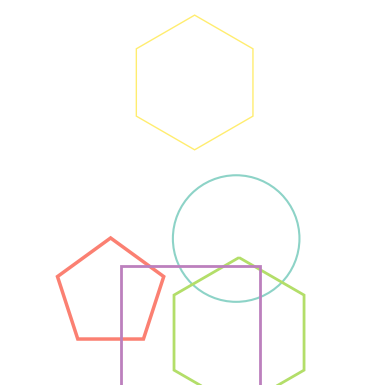[{"shape": "circle", "thickness": 1.5, "radius": 0.82, "center": [0.613, 0.38]}, {"shape": "pentagon", "thickness": 2.5, "radius": 0.73, "center": [0.287, 0.237]}, {"shape": "hexagon", "thickness": 2, "radius": 0.97, "center": [0.621, 0.136]}, {"shape": "square", "thickness": 2, "radius": 0.9, "center": [0.494, 0.129]}, {"shape": "hexagon", "thickness": 1, "radius": 0.87, "center": [0.506, 0.786]}]